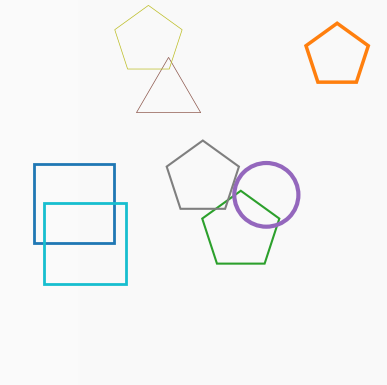[{"shape": "square", "thickness": 2, "radius": 0.52, "center": [0.191, 0.472]}, {"shape": "pentagon", "thickness": 2.5, "radius": 0.42, "center": [0.87, 0.855]}, {"shape": "pentagon", "thickness": 1.5, "radius": 0.52, "center": [0.621, 0.4]}, {"shape": "circle", "thickness": 3, "radius": 0.41, "center": [0.687, 0.494]}, {"shape": "triangle", "thickness": 0.5, "radius": 0.48, "center": [0.435, 0.755]}, {"shape": "pentagon", "thickness": 1.5, "radius": 0.49, "center": [0.523, 0.537]}, {"shape": "pentagon", "thickness": 0.5, "radius": 0.46, "center": [0.383, 0.895]}, {"shape": "square", "thickness": 2, "radius": 0.53, "center": [0.219, 0.368]}]